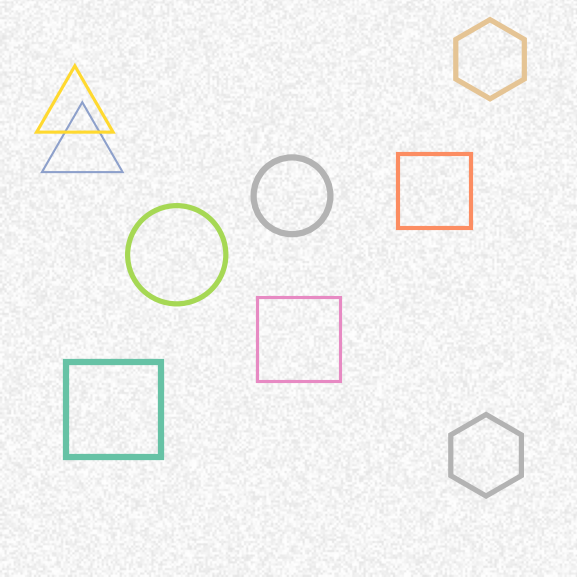[{"shape": "square", "thickness": 3, "radius": 0.41, "center": [0.196, 0.29]}, {"shape": "square", "thickness": 2, "radius": 0.32, "center": [0.752, 0.669]}, {"shape": "triangle", "thickness": 1, "radius": 0.4, "center": [0.142, 0.741]}, {"shape": "square", "thickness": 1.5, "radius": 0.36, "center": [0.517, 0.412]}, {"shape": "circle", "thickness": 2.5, "radius": 0.43, "center": [0.306, 0.558]}, {"shape": "triangle", "thickness": 1.5, "radius": 0.38, "center": [0.13, 0.809]}, {"shape": "hexagon", "thickness": 2.5, "radius": 0.34, "center": [0.849, 0.897]}, {"shape": "hexagon", "thickness": 2.5, "radius": 0.35, "center": [0.842, 0.211]}, {"shape": "circle", "thickness": 3, "radius": 0.33, "center": [0.506, 0.66]}]